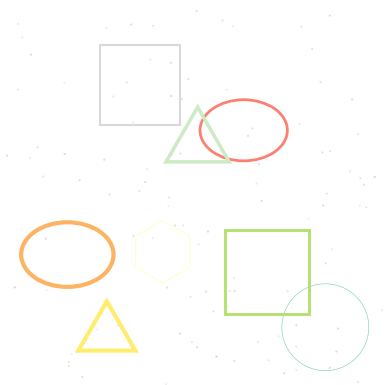[{"shape": "circle", "thickness": 0.5, "radius": 0.56, "center": [0.845, 0.15]}, {"shape": "hexagon", "thickness": 0.5, "radius": 0.41, "center": [0.423, 0.346]}, {"shape": "oval", "thickness": 2, "radius": 0.57, "center": [0.633, 0.662]}, {"shape": "oval", "thickness": 3, "radius": 0.6, "center": [0.175, 0.339]}, {"shape": "square", "thickness": 2, "radius": 0.54, "center": [0.694, 0.295]}, {"shape": "square", "thickness": 1.5, "radius": 0.52, "center": [0.364, 0.779]}, {"shape": "triangle", "thickness": 2.5, "radius": 0.47, "center": [0.513, 0.627]}, {"shape": "triangle", "thickness": 3, "radius": 0.43, "center": [0.278, 0.132]}]